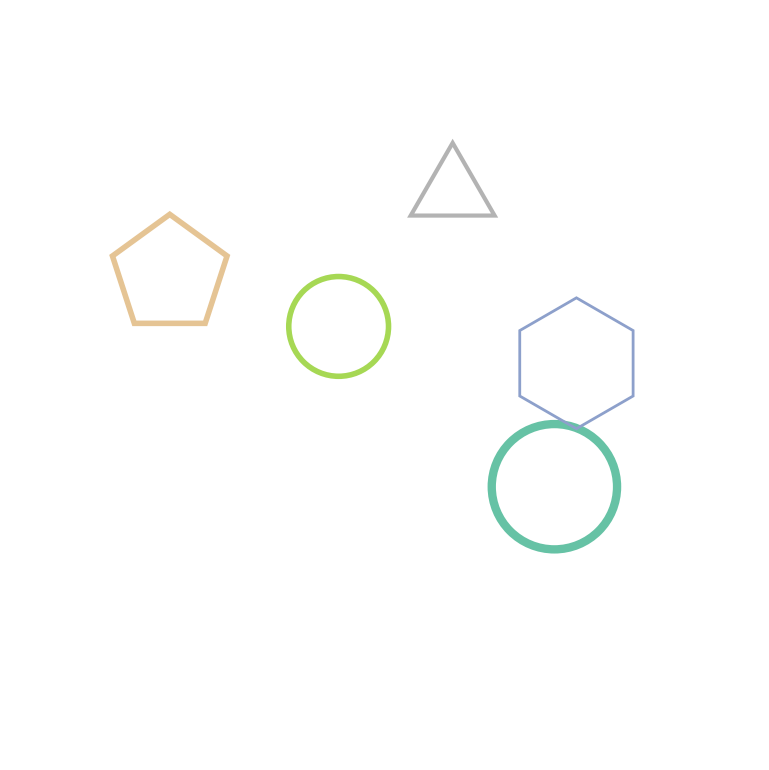[{"shape": "circle", "thickness": 3, "radius": 0.41, "center": [0.72, 0.368]}, {"shape": "hexagon", "thickness": 1, "radius": 0.42, "center": [0.749, 0.528]}, {"shape": "circle", "thickness": 2, "radius": 0.32, "center": [0.44, 0.576]}, {"shape": "pentagon", "thickness": 2, "radius": 0.39, "center": [0.22, 0.643]}, {"shape": "triangle", "thickness": 1.5, "radius": 0.31, "center": [0.588, 0.752]}]